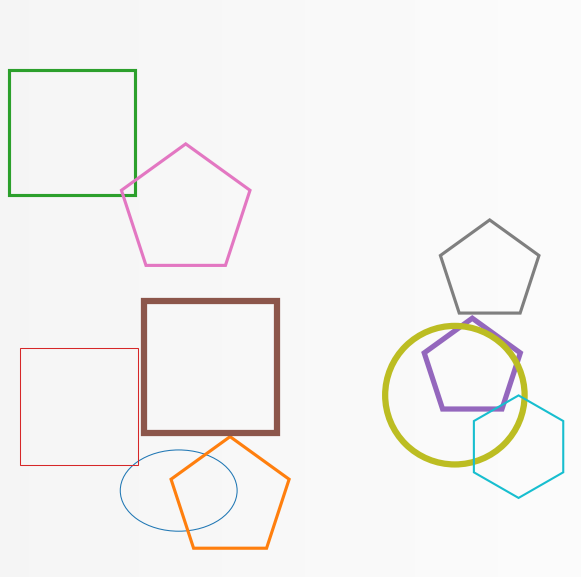[{"shape": "oval", "thickness": 0.5, "radius": 0.5, "center": [0.307, 0.15]}, {"shape": "pentagon", "thickness": 1.5, "radius": 0.53, "center": [0.396, 0.136]}, {"shape": "square", "thickness": 1.5, "radius": 0.54, "center": [0.124, 0.769]}, {"shape": "square", "thickness": 0.5, "radius": 0.5, "center": [0.136, 0.295]}, {"shape": "pentagon", "thickness": 2.5, "radius": 0.43, "center": [0.813, 0.361]}, {"shape": "square", "thickness": 3, "radius": 0.57, "center": [0.362, 0.364]}, {"shape": "pentagon", "thickness": 1.5, "radius": 0.58, "center": [0.32, 0.634]}, {"shape": "pentagon", "thickness": 1.5, "radius": 0.45, "center": [0.842, 0.529]}, {"shape": "circle", "thickness": 3, "radius": 0.6, "center": [0.783, 0.315]}, {"shape": "hexagon", "thickness": 1, "radius": 0.44, "center": [0.892, 0.226]}]